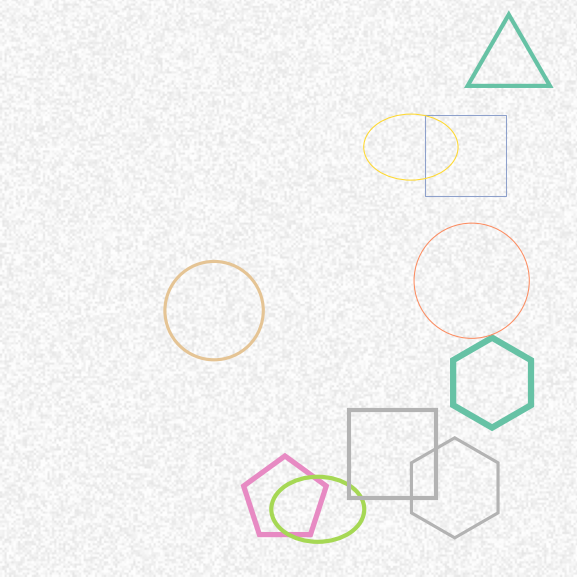[{"shape": "triangle", "thickness": 2, "radius": 0.41, "center": [0.881, 0.892]}, {"shape": "hexagon", "thickness": 3, "radius": 0.39, "center": [0.852, 0.337]}, {"shape": "circle", "thickness": 0.5, "radius": 0.5, "center": [0.817, 0.513]}, {"shape": "square", "thickness": 0.5, "radius": 0.35, "center": [0.806, 0.729]}, {"shape": "pentagon", "thickness": 2.5, "radius": 0.38, "center": [0.493, 0.134]}, {"shape": "oval", "thickness": 2, "radius": 0.4, "center": [0.55, 0.117]}, {"shape": "oval", "thickness": 0.5, "radius": 0.41, "center": [0.712, 0.744]}, {"shape": "circle", "thickness": 1.5, "radius": 0.43, "center": [0.371, 0.461]}, {"shape": "hexagon", "thickness": 1.5, "radius": 0.43, "center": [0.787, 0.154]}, {"shape": "square", "thickness": 2, "radius": 0.38, "center": [0.68, 0.213]}]